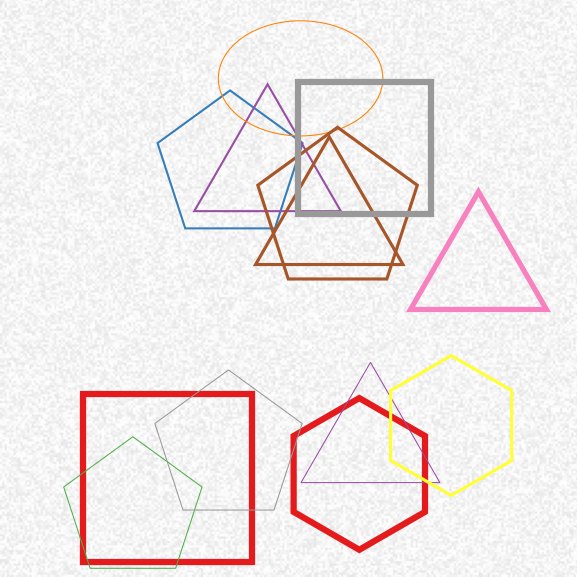[{"shape": "square", "thickness": 3, "radius": 0.73, "center": [0.29, 0.171]}, {"shape": "hexagon", "thickness": 3, "radius": 0.66, "center": [0.622, 0.178]}, {"shape": "pentagon", "thickness": 1, "radius": 0.66, "center": [0.398, 0.711]}, {"shape": "pentagon", "thickness": 0.5, "radius": 0.63, "center": [0.23, 0.117]}, {"shape": "triangle", "thickness": 0.5, "radius": 0.69, "center": [0.641, 0.233]}, {"shape": "triangle", "thickness": 1, "radius": 0.73, "center": [0.463, 0.707]}, {"shape": "oval", "thickness": 0.5, "radius": 0.71, "center": [0.52, 0.863]}, {"shape": "hexagon", "thickness": 1.5, "radius": 0.61, "center": [0.781, 0.262]}, {"shape": "triangle", "thickness": 1.5, "radius": 0.74, "center": [0.57, 0.615]}, {"shape": "pentagon", "thickness": 1.5, "radius": 0.73, "center": [0.585, 0.634]}, {"shape": "triangle", "thickness": 2.5, "radius": 0.68, "center": [0.829, 0.531]}, {"shape": "pentagon", "thickness": 0.5, "radius": 0.67, "center": [0.396, 0.224]}, {"shape": "square", "thickness": 3, "radius": 0.57, "center": [0.631, 0.743]}]